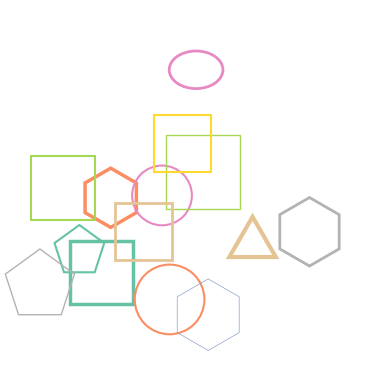[{"shape": "square", "thickness": 2.5, "radius": 0.41, "center": [0.264, 0.292]}, {"shape": "pentagon", "thickness": 1.5, "radius": 0.34, "center": [0.206, 0.348]}, {"shape": "hexagon", "thickness": 2.5, "radius": 0.38, "center": [0.288, 0.486]}, {"shape": "circle", "thickness": 1.5, "radius": 0.45, "center": [0.44, 0.222]}, {"shape": "hexagon", "thickness": 0.5, "radius": 0.46, "center": [0.541, 0.183]}, {"shape": "circle", "thickness": 1.5, "radius": 0.39, "center": [0.421, 0.492]}, {"shape": "oval", "thickness": 2, "radius": 0.35, "center": [0.509, 0.819]}, {"shape": "square", "thickness": 1.5, "radius": 0.42, "center": [0.163, 0.512]}, {"shape": "square", "thickness": 1, "radius": 0.48, "center": [0.528, 0.553]}, {"shape": "square", "thickness": 1.5, "radius": 0.37, "center": [0.473, 0.628]}, {"shape": "square", "thickness": 2, "radius": 0.37, "center": [0.373, 0.398]}, {"shape": "triangle", "thickness": 3, "radius": 0.35, "center": [0.656, 0.367]}, {"shape": "hexagon", "thickness": 2, "radius": 0.44, "center": [0.804, 0.398]}, {"shape": "pentagon", "thickness": 1, "radius": 0.47, "center": [0.104, 0.259]}]